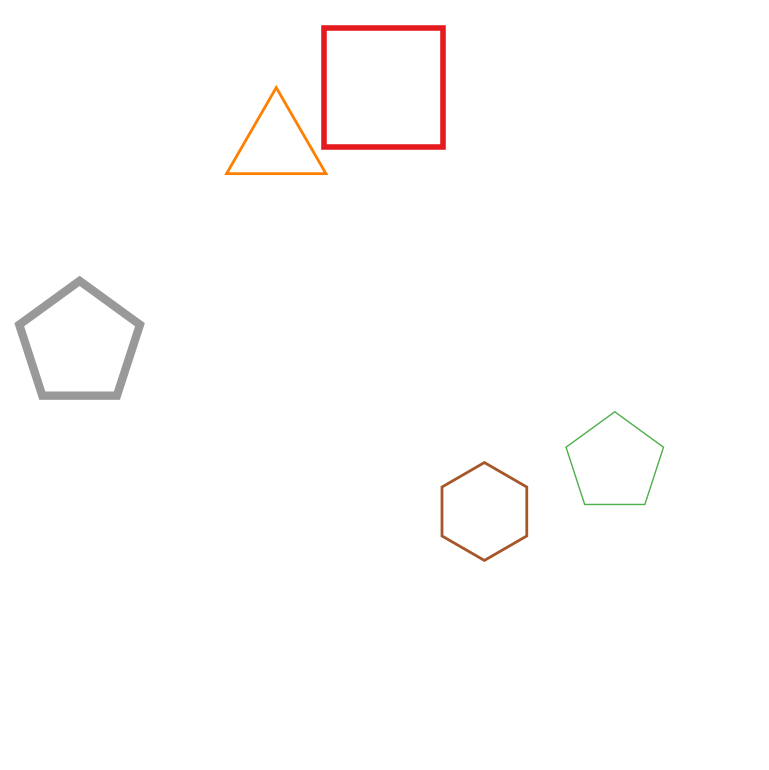[{"shape": "square", "thickness": 2, "radius": 0.39, "center": [0.498, 0.886]}, {"shape": "pentagon", "thickness": 0.5, "radius": 0.33, "center": [0.798, 0.399]}, {"shape": "triangle", "thickness": 1, "radius": 0.37, "center": [0.359, 0.812]}, {"shape": "hexagon", "thickness": 1, "radius": 0.32, "center": [0.629, 0.336]}, {"shape": "pentagon", "thickness": 3, "radius": 0.41, "center": [0.103, 0.553]}]